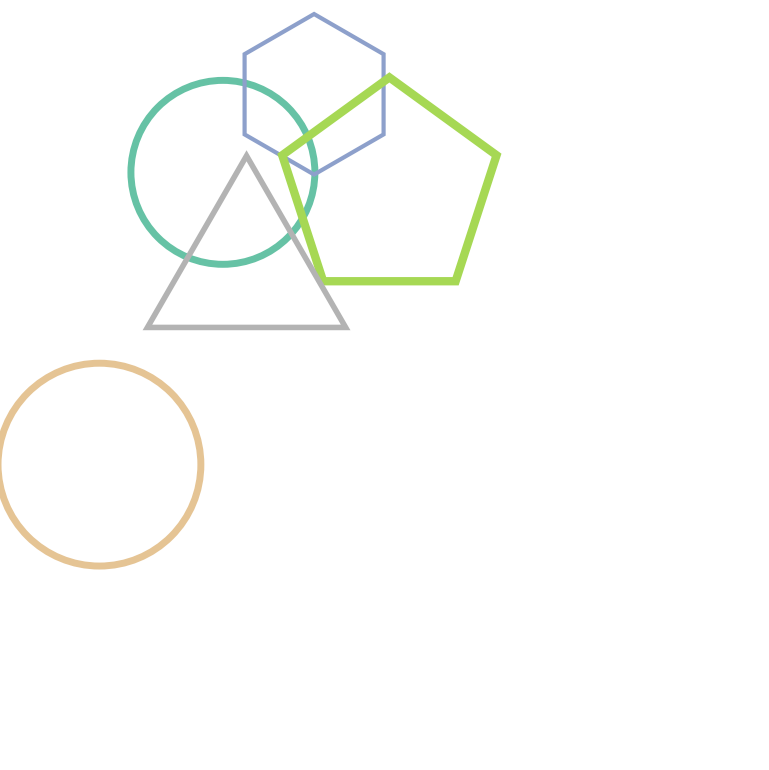[{"shape": "circle", "thickness": 2.5, "radius": 0.6, "center": [0.289, 0.776]}, {"shape": "hexagon", "thickness": 1.5, "radius": 0.52, "center": [0.408, 0.878]}, {"shape": "pentagon", "thickness": 3, "radius": 0.73, "center": [0.506, 0.753]}, {"shape": "circle", "thickness": 2.5, "radius": 0.66, "center": [0.129, 0.397]}, {"shape": "triangle", "thickness": 2, "radius": 0.74, "center": [0.32, 0.649]}]